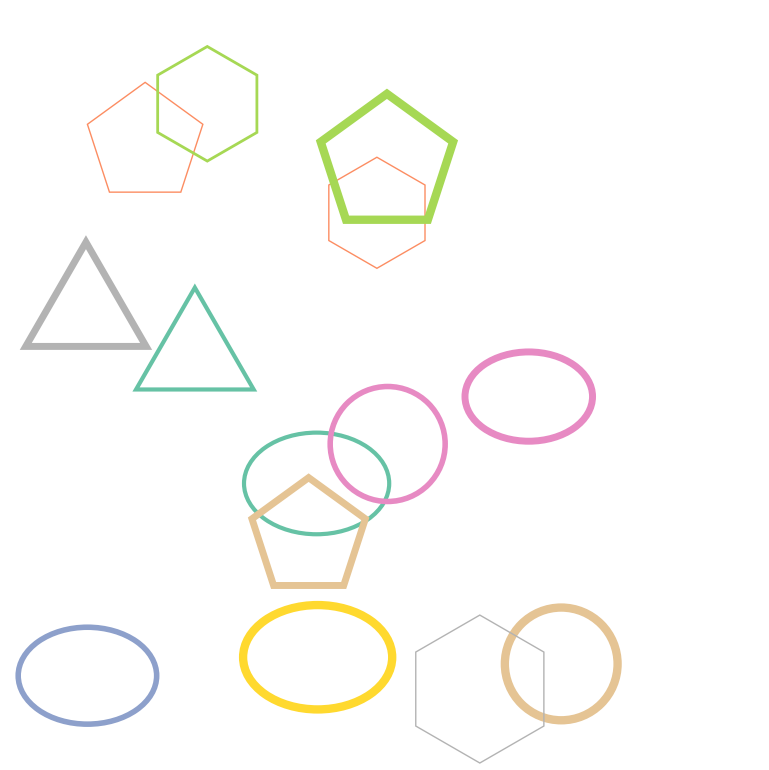[{"shape": "oval", "thickness": 1.5, "radius": 0.47, "center": [0.411, 0.372]}, {"shape": "triangle", "thickness": 1.5, "radius": 0.44, "center": [0.253, 0.538]}, {"shape": "pentagon", "thickness": 0.5, "radius": 0.39, "center": [0.188, 0.814]}, {"shape": "hexagon", "thickness": 0.5, "radius": 0.36, "center": [0.489, 0.724]}, {"shape": "oval", "thickness": 2, "radius": 0.45, "center": [0.114, 0.122]}, {"shape": "circle", "thickness": 2, "radius": 0.37, "center": [0.503, 0.423]}, {"shape": "oval", "thickness": 2.5, "radius": 0.41, "center": [0.687, 0.485]}, {"shape": "pentagon", "thickness": 3, "radius": 0.45, "center": [0.503, 0.788]}, {"shape": "hexagon", "thickness": 1, "radius": 0.37, "center": [0.269, 0.865]}, {"shape": "oval", "thickness": 3, "radius": 0.48, "center": [0.413, 0.146]}, {"shape": "circle", "thickness": 3, "radius": 0.37, "center": [0.729, 0.138]}, {"shape": "pentagon", "thickness": 2.5, "radius": 0.39, "center": [0.401, 0.302]}, {"shape": "triangle", "thickness": 2.5, "radius": 0.45, "center": [0.112, 0.595]}, {"shape": "hexagon", "thickness": 0.5, "radius": 0.48, "center": [0.623, 0.105]}]